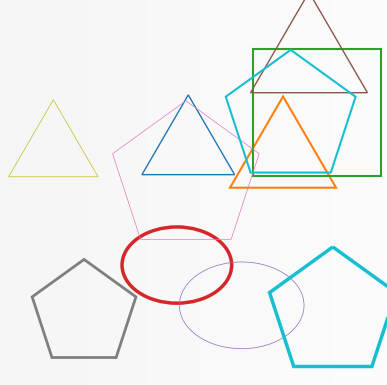[{"shape": "triangle", "thickness": 1, "radius": 0.69, "center": [0.486, 0.615]}, {"shape": "triangle", "thickness": 1.5, "radius": 0.79, "center": [0.73, 0.591]}, {"shape": "square", "thickness": 1.5, "radius": 0.82, "center": [0.818, 0.708]}, {"shape": "oval", "thickness": 2.5, "radius": 0.71, "center": [0.456, 0.312]}, {"shape": "oval", "thickness": 0.5, "radius": 0.8, "center": [0.624, 0.207]}, {"shape": "triangle", "thickness": 1, "radius": 0.87, "center": [0.797, 0.846]}, {"shape": "pentagon", "thickness": 0.5, "radius": 0.99, "center": [0.48, 0.539]}, {"shape": "pentagon", "thickness": 2, "radius": 0.7, "center": [0.217, 0.185]}, {"shape": "triangle", "thickness": 0.5, "radius": 0.67, "center": [0.138, 0.607]}, {"shape": "pentagon", "thickness": 1.5, "radius": 0.88, "center": [0.75, 0.694]}, {"shape": "pentagon", "thickness": 2.5, "radius": 0.86, "center": [0.859, 0.187]}]